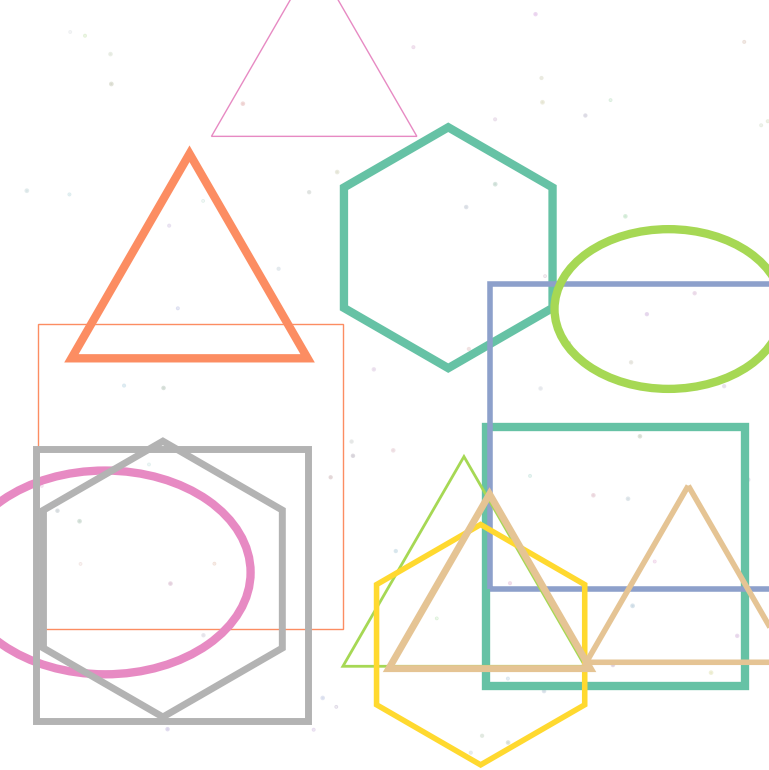[{"shape": "hexagon", "thickness": 3, "radius": 0.78, "center": [0.582, 0.678]}, {"shape": "square", "thickness": 3, "radius": 0.84, "center": [0.799, 0.278]}, {"shape": "triangle", "thickness": 3, "radius": 0.89, "center": [0.246, 0.623]}, {"shape": "square", "thickness": 0.5, "radius": 0.99, "center": [0.248, 0.381]}, {"shape": "square", "thickness": 2, "radius": 0.99, "center": [0.835, 0.433]}, {"shape": "oval", "thickness": 3, "radius": 0.95, "center": [0.136, 0.257]}, {"shape": "triangle", "thickness": 0.5, "radius": 0.77, "center": [0.408, 0.9]}, {"shape": "oval", "thickness": 3, "radius": 0.74, "center": [0.868, 0.599]}, {"shape": "triangle", "thickness": 1, "radius": 0.91, "center": [0.603, 0.225]}, {"shape": "hexagon", "thickness": 2, "radius": 0.78, "center": [0.624, 0.163]}, {"shape": "triangle", "thickness": 2, "radius": 0.76, "center": [0.894, 0.216]}, {"shape": "triangle", "thickness": 2.5, "radius": 0.76, "center": [0.636, 0.207]}, {"shape": "hexagon", "thickness": 2.5, "radius": 0.9, "center": [0.212, 0.248]}, {"shape": "square", "thickness": 2.5, "radius": 0.88, "center": [0.223, 0.24]}]